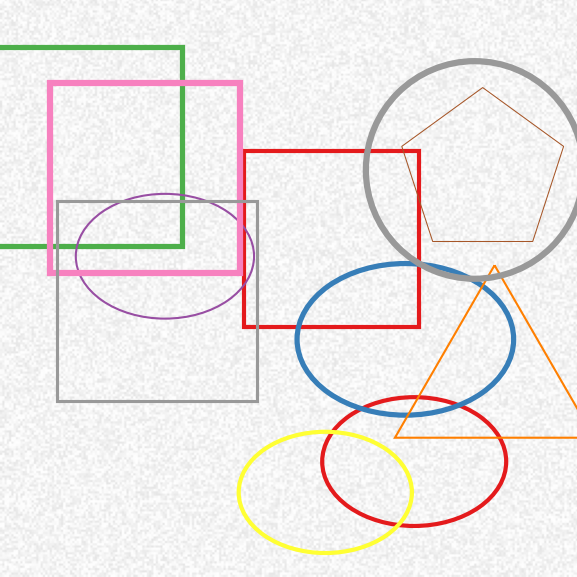[{"shape": "oval", "thickness": 2, "radius": 0.8, "center": [0.717, 0.2]}, {"shape": "square", "thickness": 2, "radius": 0.76, "center": [0.575, 0.586]}, {"shape": "oval", "thickness": 2.5, "radius": 0.94, "center": [0.702, 0.412]}, {"shape": "square", "thickness": 2.5, "radius": 0.86, "center": [0.143, 0.745]}, {"shape": "oval", "thickness": 1, "radius": 0.77, "center": [0.286, 0.555]}, {"shape": "triangle", "thickness": 1, "radius": 1.0, "center": [0.856, 0.341]}, {"shape": "oval", "thickness": 2, "radius": 0.75, "center": [0.563, 0.146]}, {"shape": "pentagon", "thickness": 0.5, "radius": 0.74, "center": [0.836, 0.7]}, {"shape": "square", "thickness": 3, "radius": 0.82, "center": [0.251, 0.691]}, {"shape": "square", "thickness": 1.5, "radius": 0.86, "center": [0.272, 0.478]}, {"shape": "circle", "thickness": 3, "radius": 0.94, "center": [0.822, 0.705]}]